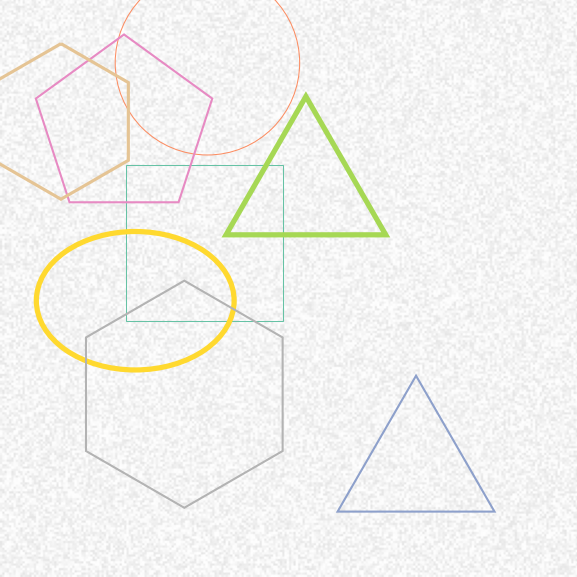[{"shape": "square", "thickness": 0.5, "radius": 0.68, "center": [0.354, 0.578]}, {"shape": "circle", "thickness": 0.5, "radius": 0.8, "center": [0.359, 0.89]}, {"shape": "triangle", "thickness": 1, "radius": 0.78, "center": [0.72, 0.192]}, {"shape": "pentagon", "thickness": 1, "radius": 0.8, "center": [0.215, 0.779]}, {"shape": "triangle", "thickness": 2.5, "radius": 0.8, "center": [0.53, 0.672]}, {"shape": "oval", "thickness": 2.5, "radius": 0.86, "center": [0.234, 0.478]}, {"shape": "hexagon", "thickness": 1.5, "radius": 0.67, "center": [0.106, 0.789]}, {"shape": "hexagon", "thickness": 1, "radius": 0.98, "center": [0.319, 0.316]}]